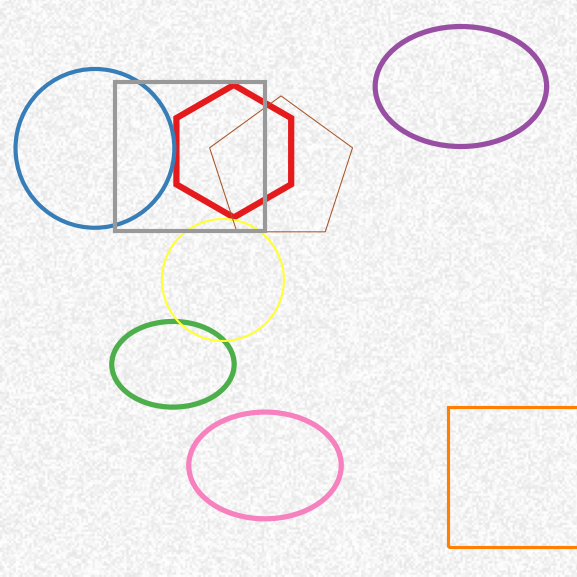[{"shape": "hexagon", "thickness": 3, "radius": 0.57, "center": [0.405, 0.737]}, {"shape": "circle", "thickness": 2, "radius": 0.69, "center": [0.164, 0.742]}, {"shape": "oval", "thickness": 2.5, "radius": 0.53, "center": [0.3, 0.368]}, {"shape": "oval", "thickness": 2.5, "radius": 0.74, "center": [0.798, 0.849]}, {"shape": "square", "thickness": 1.5, "radius": 0.61, "center": [0.898, 0.173]}, {"shape": "circle", "thickness": 1, "radius": 0.53, "center": [0.386, 0.514]}, {"shape": "pentagon", "thickness": 0.5, "radius": 0.65, "center": [0.487, 0.703]}, {"shape": "oval", "thickness": 2.5, "radius": 0.66, "center": [0.459, 0.193]}, {"shape": "square", "thickness": 2, "radius": 0.65, "center": [0.329, 0.728]}]